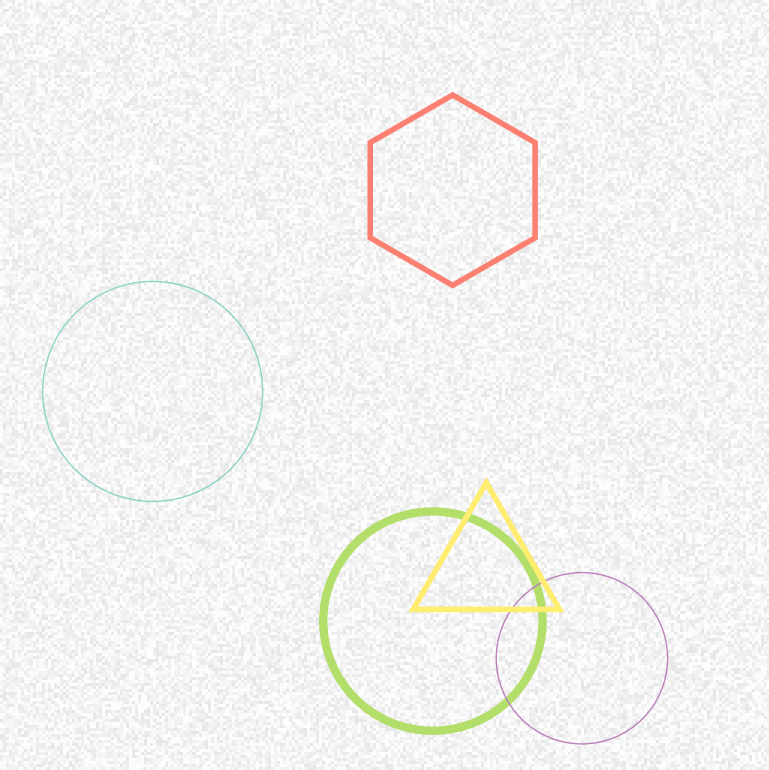[{"shape": "circle", "thickness": 0.5, "radius": 0.71, "center": [0.198, 0.492]}, {"shape": "hexagon", "thickness": 2, "radius": 0.62, "center": [0.588, 0.753]}, {"shape": "circle", "thickness": 3, "radius": 0.71, "center": [0.562, 0.193]}, {"shape": "circle", "thickness": 0.5, "radius": 0.56, "center": [0.756, 0.145]}, {"shape": "triangle", "thickness": 2, "radius": 0.55, "center": [0.632, 0.263]}]